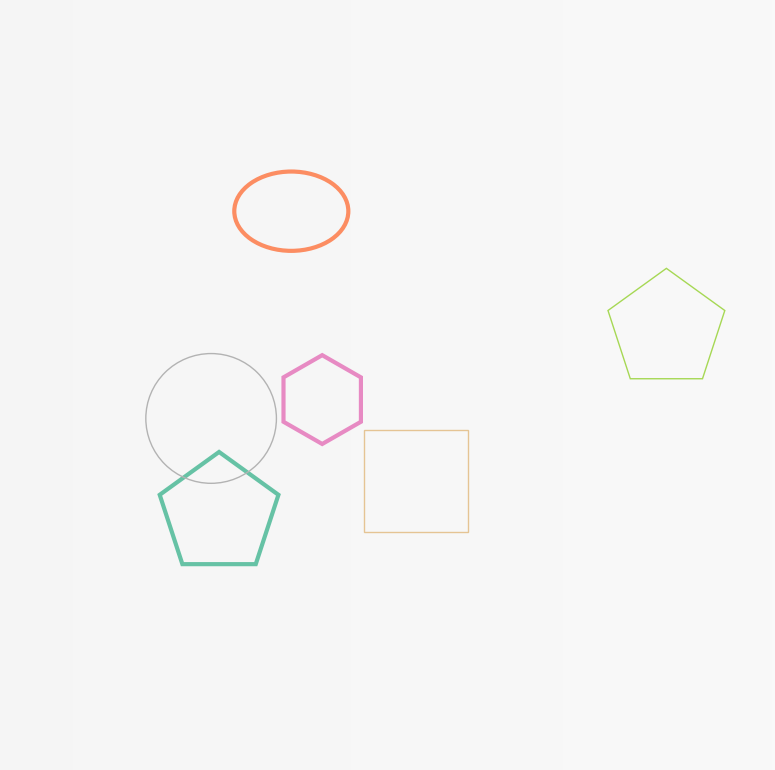[{"shape": "pentagon", "thickness": 1.5, "radius": 0.4, "center": [0.283, 0.332]}, {"shape": "oval", "thickness": 1.5, "radius": 0.37, "center": [0.376, 0.726]}, {"shape": "hexagon", "thickness": 1.5, "radius": 0.29, "center": [0.416, 0.481]}, {"shape": "pentagon", "thickness": 0.5, "radius": 0.4, "center": [0.86, 0.572]}, {"shape": "square", "thickness": 0.5, "radius": 0.33, "center": [0.537, 0.375]}, {"shape": "circle", "thickness": 0.5, "radius": 0.42, "center": [0.272, 0.457]}]